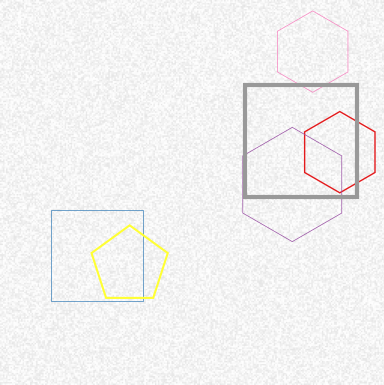[{"shape": "hexagon", "thickness": 1, "radius": 0.53, "center": [0.883, 0.605]}, {"shape": "square", "thickness": 0.5, "radius": 0.59, "center": [0.252, 0.337]}, {"shape": "hexagon", "thickness": 0.5, "radius": 0.74, "center": [0.759, 0.521]}, {"shape": "pentagon", "thickness": 1.5, "radius": 0.52, "center": [0.337, 0.311]}, {"shape": "hexagon", "thickness": 0.5, "radius": 0.53, "center": [0.812, 0.866]}, {"shape": "square", "thickness": 3, "radius": 0.73, "center": [0.782, 0.633]}]